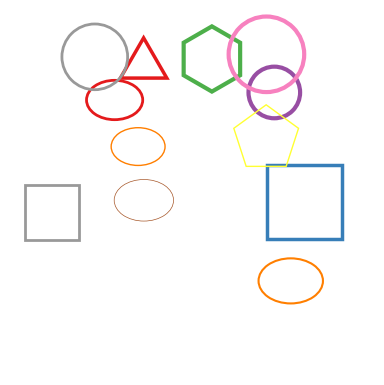[{"shape": "triangle", "thickness": 2.5, "radius": 0.35, "center": [0.373, 0.832]}, {"shape": "oval", "thickness": 2, "radius": 0.36, "center": [0.298, 0.74]}, {"shape": "square", "thickness": 2.5, "radius": 0.48, "center": [0.791, 0.476]}, {"shape": "hexagon", "thickness": 3, "radius": 0.42, "center": [0.55, 0.847]}, {"shape": "circle", "thickness": 3, "radius": 0.34, "center": [0.712, 0.76]}, {"shape": "oval", "thickness": 1.5, "radius": 0.42, "center": [0.755, 0.27]}, {"shape": "oval", "thickness": 1, "radius": 0.35, "center": [0.359, 0.619]}, {"shape": "pentagon", "thickness": 1, "radius": 0.44, "center": [0.691, 0.639]}, {"shape": "oval", "thickness": 0.5, "radius": 0.39, "center": [0.374, 0.48]}, {"shape": "circle", "thickness": 3, "radius": 0.49, "center": [0.692, 0.859]}, {"shape": "circle", "thickness": 2, "radius": 0.43, "center": [0.246, 0.852]}, {"shape": "square", "thickness": 2, "radius": 0.35, "center": [0.135, 0.448]}]